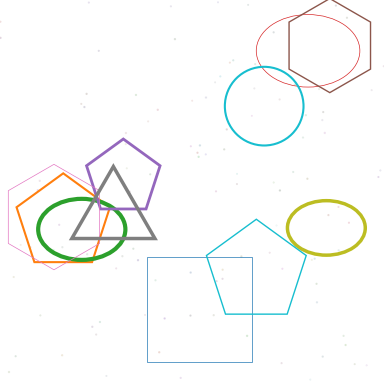[{"shape": "square", "thickness": 0.5, "radius": 0.68, "center": [0.519, 0.197]}, {"shape": "pentagon", "thickness": 1.5, "radius": 0.64, "center": [0.164, 0.422]}, {"shape": "oval", "thickness": 3, "radius": 0.57, "center": [0.212, 0.404]}, {"shape": "oval", "thickness": 0.5, "radius": 0.67, "center": [0.8, 0.868]}, {"shape": "pentagon", "thickness": 2, "radius": 0.5, "center": [0.32, 0.538]}, {"shape": "hexagon", "thickness": 1, "radius": 0.61, "center": [0.857, 0.882]}, {"shape": "hexagon", "thickness": 0.5, "radius": 0.68, "center": [0.14, 0.436]}, {"shape": "triangle", "thickness": 2.5, "radius": 0.62, "center": [0.294, 0.443]}, {"shape": "oval", "thickness": 2.5, "radius": 0.51, "center": [0.848, 0.408]}, {"shape": "pentagon", "thickness": 1, "radius": 0.68, "center": [0.666, 0.294]}, {"shape": "circle", "thickness": 1.5, "radius": 0.51, "center": [0.686, 0.724]}]